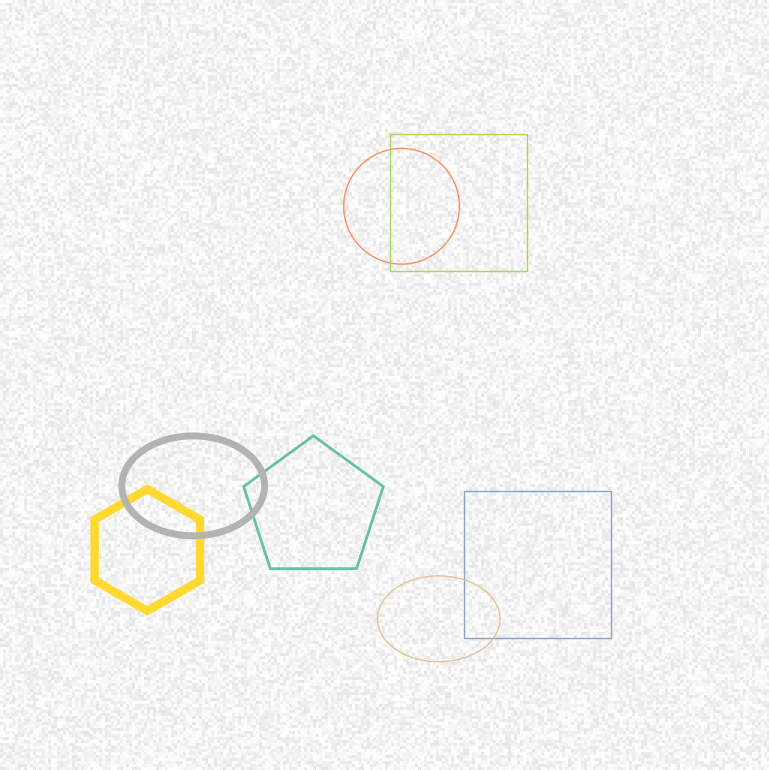[{"shape": "pentagon", "thickness": 1, "radius": 0.48, "center": [0.407, 0.339]}, {"shape": "circle", "thickness": 0.5, "radius": 0.38, "center": [0.521, 0.732]}, {"shape": "square", "thickness": 0.5, "radius": 0.48, "center": [0.698, 0.267]}, {"shape": "square", "thickness": 0.5, "radius": 0.45, "center": [0.595, 0.737]}, {"shape": "hexagon", "thickness": 3, "radius": 0.4, "center": [0.191, 0.286]}, {"shape": "oval", "thickness": 0.5, "radius": 0.4, "center": [0.57, 0.196]}, {"shape": "oval", "thickness": 2.5, "radius": 0.46, "center": [0.251, 0.369]}]